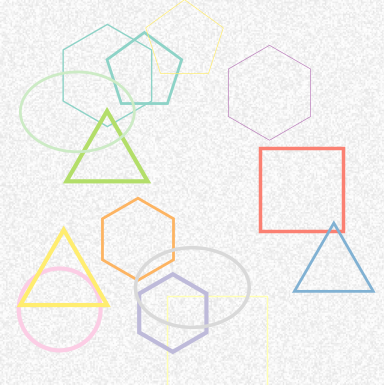[{"shape": "hexagon", "thickness": 1, "radius": 0.66, "center": [0.279, 0.804]}, {"shape": "pentagon", "thickness": 2, "radius": 0.51, "center": [0.375, 0.814]}, {"shape": "square", "thickness": 1, "radius": 0.65, "center": [0.564, 0.102]}, {"shape": "hexagon", "thickness": 3, "radius": 0.5, "center": [0.449, 0.187]}, {"shape": "square", "thickness": 2.5, "radius": 0.54, "center": [0.783, 0.508]}, {"shape": "triangle", "thickness": 2, "radius": 0.59, "center": [0.867, 0.302]}, {"shape": "hexagon", "thickness": 2, "radius": 0.53, "center": [0.358, 0.379]}, {"shape": "triangle", "thickness": 3, "radius": 0.61, "center": [0.278, 0.59]}, {"shape": "circle", "thickness": 3, "radius": 0.53, "center": [0.155, 0.196]}, {"shape": "oval", "thickness": 2.5, "radius": 0.74, "center": [0.5, 0.253]}, {"shape": "hexagon", "thickness": 0.5, "radius": 0.62, "center": [0.7, 0.759]}, {"shape": "oval", "thickness": 2, "radius": 0.74, "center": [0.201, 0.709]}, {"shape": "triangle", "thickness": 3, "radius": 0.65, "center": [0.166, 0.273]}, {"shape": "pentagon", "thickness": 0.5, "radius": 0.53, "center": [0.479, 0.895]}]